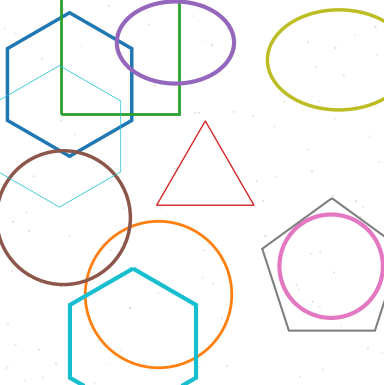[{"shape": "hexagon", "thickness": 2.5, "radius": 0.93, "center": [0.181, 0.781]}, {"shape": "circle", "thickness": 2, "radius": 0.95, "center": [0.412, 0.235]}, {"shape": "square", "thickness": 2, "radius": 0.77, "center": [0.311, 0.858]}, {"shape": "triangle", "thickness": 1, "radius": 0.73, "center": [0.533, 0.54]}, {"shape": "oval", "thickness": 3, "radius": 0.76, "center": [0.456, 0.89]}, {"shape": "circle", "thickness": 2.5, "radius": 0.87, "center": [0.165, 0.435]}, {"shape": "circle", "thickness": 3, "radius": 0.67, "center": [0.86, 0.309]}, {"shape": "pentagon", "thickness": 1.5, "radius": 0.95, "center": [0.862, 0.295]}, {"shape": "oval", "thickness": 2.5, "radius": 0.93, "center": [0.88, 0.844]}, {"shape": "hexagon", "thickness": 3, "radius": 0.95, "center": [0.345, 0.113]}, {"shape": "hexagon", "thickness": 0.5, "radius": 0.92, "center": [0.154, 0.646]}]